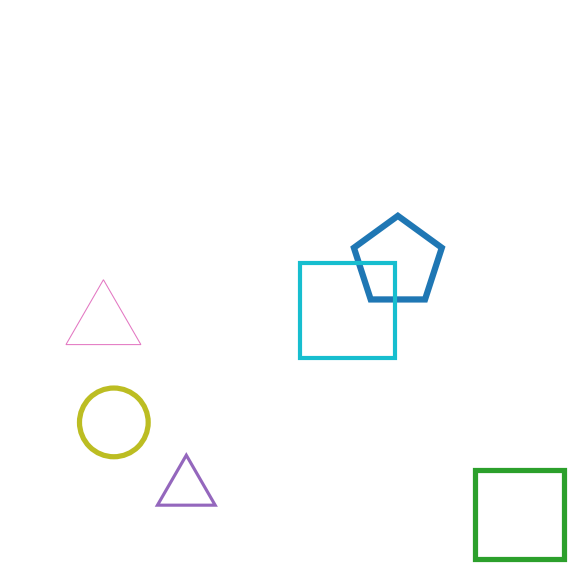[{"shape": "pentagon", "thickness": 3, "radius": 0.4, "center": [0.689, 0.545]}, {"shape": "square", "thickness": 2.5, "radius": 0.38, "center": [0.899, 0.108]}, {"shape": "triangle", "thickness": 1.5, "radius": 0.29, "center": [0.323, 0.153]}, {"shape": "triangle", "thickness": 0.5, "radius": 0.37, "center": [0.179, 0.44]}, {"shape": "circle", "thickness": 2.5, "radius": 0.3, "center": [0.197, 0.268]}, {"shape": "square", "thickness": 2, "radius": 0.41, "center": [0.601, 0.461]}]